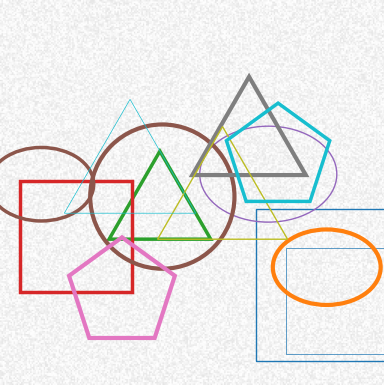[{"shape": "square", "thickness": 1, "radius": 0.99, "center": [0.861, 0.259]}, {"shape": "square", "thickness": 0.5, "radius": 0.69, "center": [0.882, 0.218]}, {"shape": "oval", "thickness": 3, "radius": 0.7, "center": [0.849, 0.306]}, {"shape": "triangle", "thickness": 2.5, "radius": 0.76, "center": [0.415, 0.455]}, {"shape": "square", "thickness": 2.5, "radius": 0.72, "center": [0.197, 0.385]}, {"shape": "oval", "thickness": 1, "radius": 0.89, "center": [0.697, 0.548]}, {"shape": "oval", "thickness": 2.5, "radius": 0.68, "center": [0.107, 0.522]}, {"shape": "circle", "thickness": 3, "radius": 0.94, "center": [0.422, 0.489]}, {"shape": "pentagon", "thickness": 3, "radius": 0.72, "center": [0.317, 0.239]}, {"shape": "triangle", "thickness": 3, "radius": 0.85, "center": [0.647, 0.63]}, {"shape": "triangle", "thickness": 1, "radius": 0.97, "center": [0.578, 0.476]}, {"shape": "pentagon", "thickness": 2.5, "radius": 0.71, "center": [0.722, 0.591]}, {"shape": "triangle", "thickness": 0.5, "radius": 0.99, "center": [0.338, 0.545]}]